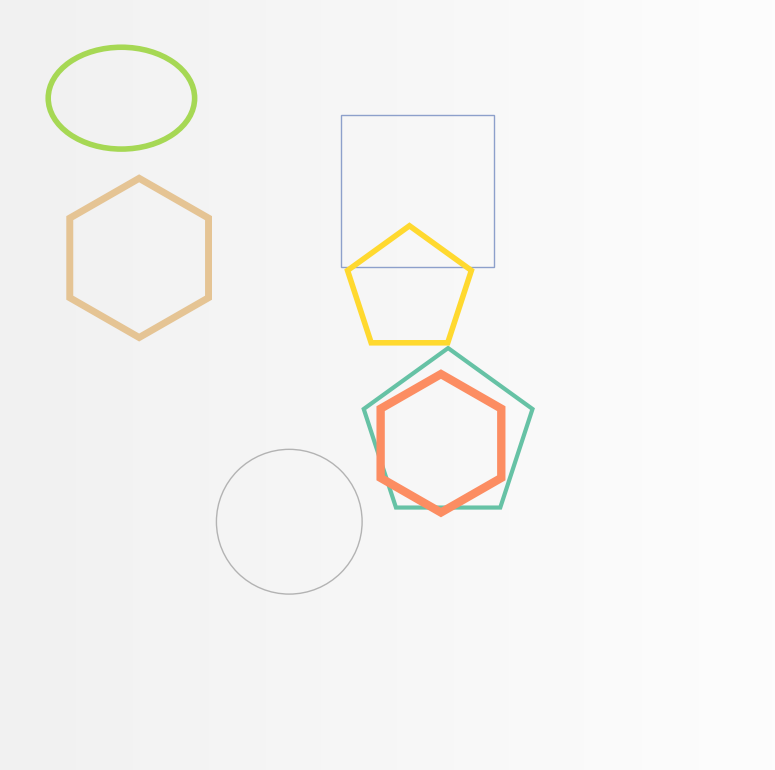[{"shape": "pentagon", "thickness": 1.5, "radius": 0.57, "center": [0.578, 0.433]}, {"shape": "hexagon", "thickness": 3, "radius": 0.45, "center": [0.569, 0.424]}, {"shape": "square", "thickness": 0.5, "radius": 0.49, "center": [0.538, 0.752]}, {"shape": "oval", "thickness": 2, "radius": 0.47, "center": [0.157, 0.873]}, {"shape": "pentagon", "thickness": 2, "radius": 0.42, "center": [0.528, 0.623]}, {"shape": "hexagon", "thickness": 2.5, "radius": 0.52, "center": [0.18, 0.665]}, {"shape": "circle", "thickness": 0.5, "radius": 0.47, "center": [0.373, 0.322]}]